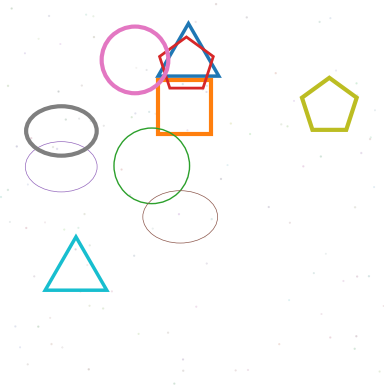[{"shape": "triangle", "thickness": 2.5, "radius": 0.46, "center": [0.489, 0.848]}, {"shape": "square", "thickness": 3, "radius": 0.35, "center": [0.479, 0.722]}, {"shape": "circle", "thickness": 1, "radius": 0.49, "center": [0.394, 0.569]}, {"shape": "pentagon", "thickness": 2, "radius": 0.37, "center": [0.484, 0.831]}, {"shape": "oval", "thickness": 0.5, "radius": 0.47, "center": [0.159, 0.567]}, {"shape": "oval", "thickness": 0.5, "radius": 0.49, "center": [0.468, 0.437]}, {"shape": "circle", "thickness": 3, "radius": 0.43, "center": [0.351, 0.844]}, {"shape": "oval", "thickness": 3, "radius": 0.46, "center": [0.16, 0.66]}, {"shape": "pentagon", "thickness": 3, "radius": 0.37, "center": [0.855, 0.723]}, {"shape": "triangle", "thickness": 2.5, "radius": 0.46, "center": [0.197, 0.292]}]